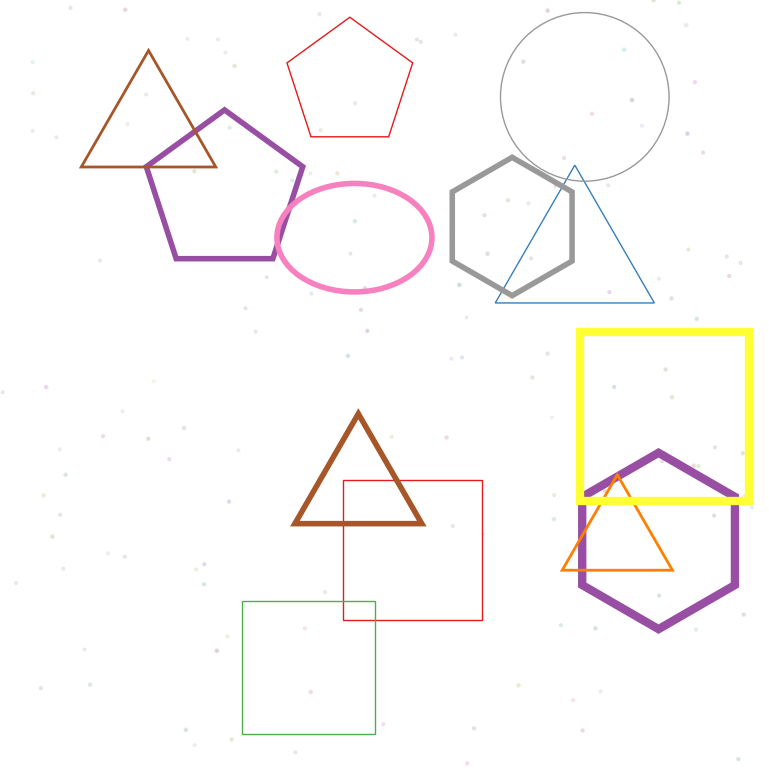[{"shape": "pentagon", "thickness": 0.5, "radius": 0.43, "center": [0.454, 0.892]}, {"shape": "square", "thickness": 0.5, "radius": 0.45, "center": [0.536, 0.285]}, {"shape": "triangle", "thickness": 0.5, "radius": 0.6, "center": [0.746, 0.666]}, {"shape": "square", "thickness": 0.5, "radius": 0.43, "center": [0.401, 0.133]}, {"shape": "hexagon", "thickness": 3, "radius": 0.57, "center": [0.855, 0.297]}, {"shape": "pentagon", "thickness": 2, "radius": 0.53, "center": [0.292, 0.75]}, {"shape": "triangle", "thickness": 1, "radius": 0.41, "center": [0.802, 0.301]}, {"shape": "square", "thickness": 3, "radius": 0.55, "center": [0.863, 0.459]}, {"shape": "triangle", "thickness": 2, "radius": 0.48, "center": [0.465, 0.368]}, {"shape": "triangle", "thickness": 1, "radius": 0.5, "center": [0.193, 0.834]}, {"shape": "oval", "thickness": 2, "radius": 0.5, "center": [0.46, 0.691]}, {"shape": "hexagon", "thickness": 2, "radius": 0.45, "center": [0.665, 0.706]}, {"shape": "circle", "thickness": 0.5, "radius": 0.55, "center": [0.759, 0.874]}]